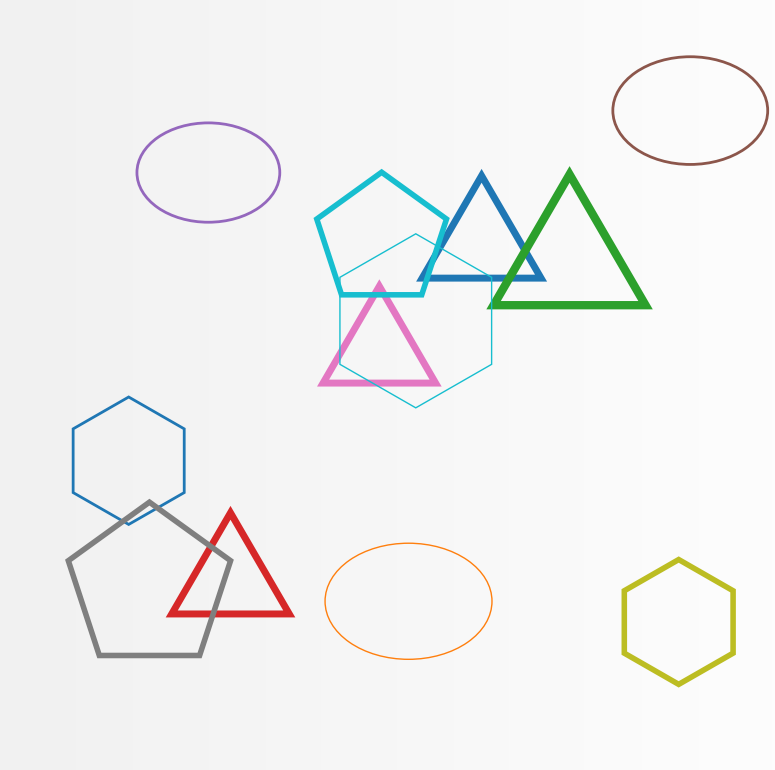[{"shape": "hexagon", "thickness": 1, "radius": 0.41, "center": [0.166, 0.402]}, {"shape": "triangle", "thickness": 2.5, "radius": 0.44, "center": [0.621, 0.683]}, {"shape": "oval", "thickness": 0.5, "radius": 0.54, "center": [0.527, 0.219]}, {"shape": "triangle", "thickness": 3, "radius": 0.57, "center": [0.735, 0.66]}, {"shape": "triangle", "thickness": 2.5, "radius": 0.44, "center": [0.297, 0.246]}, {"shape": "oval", "thickness": 1, "radius": 0.46, "center": [0.269, 0.776]}, {"shape": "oval", "thickness": 1, "radius": 0.5, "center": [0.891, 0.856]}, {"shape": "triangle", "thickness": 2.5, "radius": 0.42, "center": [0.489, 0.544]}, {"shape": "pentagon", "thickness": 2, "radius": 0.55, "center": [0.193, 0.238]}, {"shape": "hexagon", "thickness": 2, "radius": 0.41, "center": [0.876, 0.192]}, {"shape": "hexagon", "thickness": 0.5, "radius": 0.57, "center": [0.536, 0.583]}, {"shape": "pentagon", "thickness": 2, "radius": 0.44, "center": [0.492, 0.688]}]